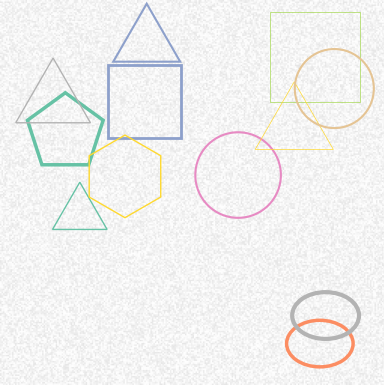[{"shape": "triangle", "thickness": 1, "radius": 0.41, "center": [0.207, 0.445]}, {"shape": "pentagon", "thickness": 2.5, "radius": 0.52, "center": [0.17, 0.656]}, {"shape": "oval", "thickness": 2.5, "radius": 0.43, "center": [0.831, 0.108]}, {"shape": "triangle", "thickness": 1.5, "radius": 0.5, "center": [0.381, 0.89]}, {"shape": "square", "thickness": 2, "radius": 0.48, "center": [0.376, 0.736]}, {"shape": "circle", "thickness": 1.5, "radius": 0.56, "center": [0.618, 0.545]}, {"shape": "square", "thickness": 0.5, "radius": 0.59, "center": [0.818, 0.851]}, {"shape": "hexagon", "thickness": 1, "radius": 0.54, "center": [0.325, 0.542]}, {"shape": "triangle", "thickness": 0.5, "radius": 0.59, "center": [0.764, 0.67]}, {"shape": "circle", "thickness": 1.5, "radius": 0.51, "center": [0.868, 0.77]}, {"shape": "oval", "thickness": 3, "radius": 0.43, "center": [0.846, 0.18]}, {"shape": "triangle", "thickness": 1, "radius": 0.56, "center": [0.138, 0.737]}]